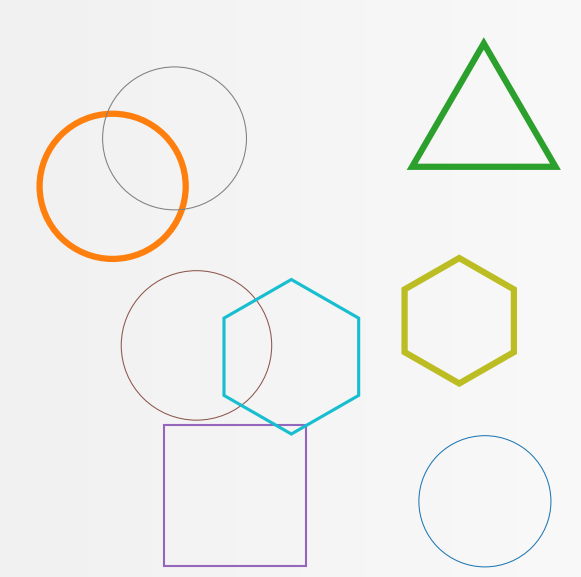[{"shape": "circle", "thickness": 0.5, "radius": 0.57, "center": [0.834, 0.131]}, {"shape": "circle", "thickness": 3, "radius": 0.63, "center": [0.194, 0.676]}, {"shape": "triangle", "thickness": 3, "radius": 0.71, "center": [0.832, 0.782]}, {"shape": "square", "thickness": 1, "radius": 0.61, "center": [0.405, 0.141]}, {"shape": "circle", "thickness": 0.5, "radius": 0.65, "center": [0.338, 0.401]}, {"shape": "circle", "thickness": 0.5, "radius": 0.62, "center": [0.3, 0.759]}, {"shape": "hexagon", "thickness": 3, "radius": 0.54, "center": [0.79, 0.444]}, {"shape": "hexagon", "thickness": 1.5, "radius": 0.67, "center": [0.501, 0.381]}]